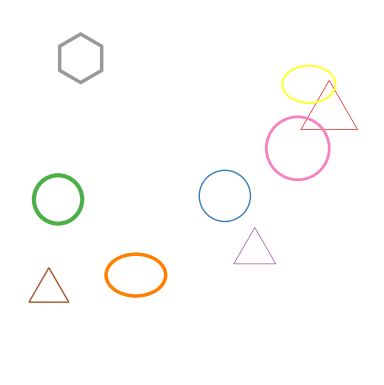[{"shape": "triangle", "thickness": 0.5, "radius": 0.43, "center": [0.855, 0.706]}, {"shape": "circle", "thickness": 1, "radius": 0.33, "center": [0.584, 0.491]}, {"shape": "circle", "thickness": 3, "radius": 0.31, "center": [0.151, 0.482]}, {"shape": "triangle", "thickness": 0.5, "radius": 0.31, "center": [0.662, 0.346]}, {"shape": "oval", "thickness": 2.5, "radius": 0.39, "center": [0.353, 0.285]}, {"shape": "oval", "thickness": 1.5, "radius": 0.34, "center": [0.802, 0.781]}, {"shape": "triangle", "thickness": 1, "radius": 0.3, "center": [0.127, 0.245]}, {"shape": "circle", "thickness": 2, "radius": 0.41, "center": [0.773, 0.615]}, {"shape": "hexagon", "thickness": 2.5, "radius": 0.31, "center": [0.21, 0.849]}]